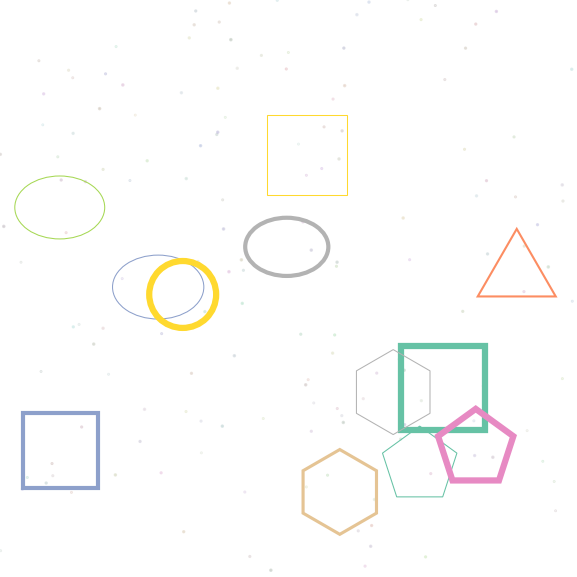[{"shape": "pentagon", "thickness": 0.5, "radius": 0.34, "center": [0.727, 0.194]}, {"shape": "square", "thickness": 3, "radius": 0.36, "center": [0.767, 0.327]}, {"shape": "triangle", "thickness": 1, "radius": 0.39, "center": [0.895, 0.525]}, {"shape": "square", "thickness": 2, "radius": 0.33, "center": [0.105, 0.219]}, {"shape": "oval", "thickness": 0.5, "radius": 0.4, "center": [0.274, 0.502]}, {"shape": "pentagon", "thickness": 3, "radius": 0.34, "center": [0.824, 0.223]}, {"shape": "oval", "thickness": 0.5, "radius": 0.39, "center": [0.103, 0.64]}, {"shape": "circle", "thickness": 3, "radius": 0.29, "center": [0.316, 0.489]}, {"shape": "square", "thickness": 0.5, "radius": 0.35, "center": [0.532, 0.731]}, {"shape": "hexagon", "thickness": 1.5, "radius": 0.37, "center": [0.588, 0.147]}, {"shape": "hexagon", "thickness": 0.5, "radius": 0.37, "center": [0.681, 0.32]}, {"shape": "oval", "thickness": 2, "radius": 0.36, "center": [0.497, 0.572]}]